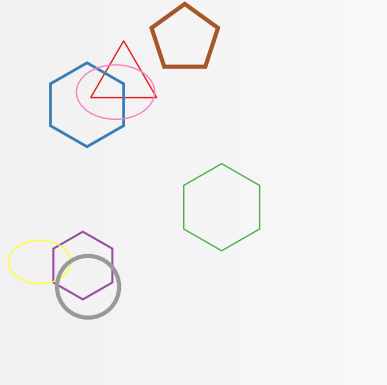[{"shape": "triangle", "thickness": 1, "radius": 0.49, "center": [0.319, 0.796]}, {"shape": "hexagon", "thickness": 2, "radius": 0.54, "center": [0.225, 0.728]}, {"shape": "hexagon", "thickness": 1, "radius": 0.57, "center": [0.572, 0.462]}, {"shape": "hexagon", "thickness": 1.5, "radius": 0.44, "center": [0.214, 0.31]}, {"shape": "oval", "thickness": 1, "radius": 0.4, "center": [0.102, 0.319]}, {"shape": "pentagon", "thickness": 3, "radius": 0.45, "center": [0.477, 0.9]}, {"shape": "oval", "thickness": 1, "radius": 0.51, "center": [0.298, 0.761]}, {"shape": "circle", "thickness": 3, "radius": 0.4, "center": [0.227, 0.255]}]